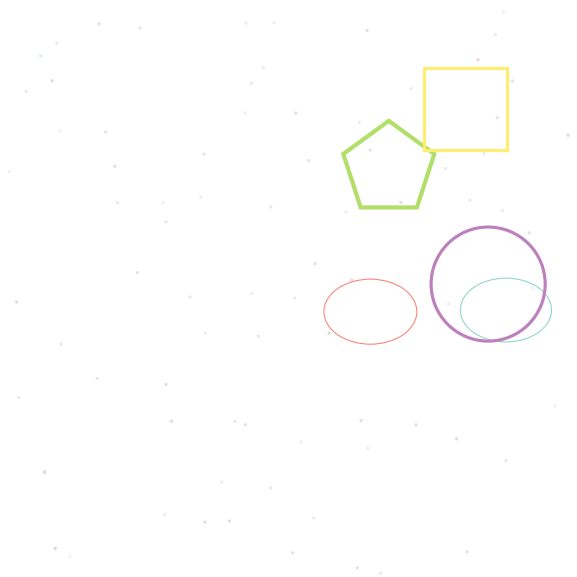[{"shape": "oval", "thickness": 0.5, "radius": 0.39, "center": [0.876, 0.462]}, {"shape": "oval", "thickness": 0.5, "radius": 0.4, "center": [0.641, 0.459]}, {"shape": "pentagon", "thickness": 2, "radius": 0.41, "center": [0.673, 0.707]}, {"shape": "circle", "thickness": 1.5, "radius": 0.49, "center": [0.845, 0.507]}, {"shape": "square", "thickness": 1.5, "radius": 0.36, "center": [0.806, 0.81]}]